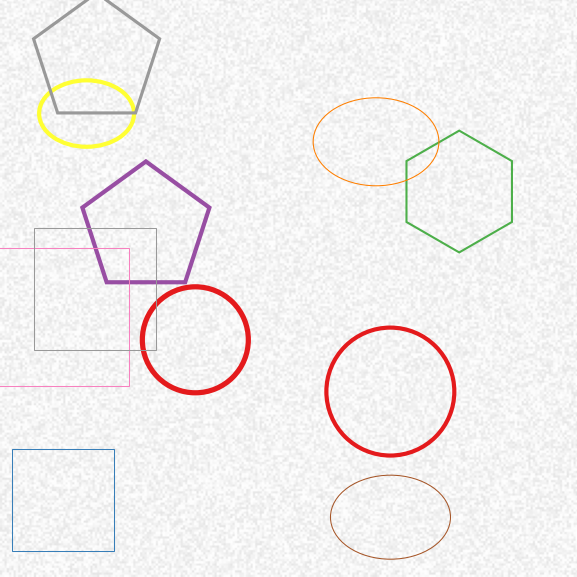[{"shape": "circle", "thickness": 2.5, "radius": 0.46, "center": [0.338, 0.411]}, {"shape": "circle", "thickness": 2, "radius": 0.55, "center": [0.676, 0.321]}, {"shape": "square", "thickness": 0.5, "radius": 0.44, "center": [0.109, 0.134]}, {"shape": "hexagon", "thickness": 1, "radius": 0.53, "center": [0.795, 0.667]}, {"shape": "pentagon", "thickness": 2, "radius": 0.58, "center": [0.253, 0.604]}, {"shape": "oval", "thickness": 0.5, "radius": 0.54, "center": [0.651, 0.754]}, {"shape": "oval", "thickness": 2, "radius": 0.41, "center": [0.15, 0.802]}, {"shape": "oval", "thickness": 0.5, "radius": 0.52, "center": [0.676, 0.104]}, {"shape": "square", "thickness": 0.5, "radius": 0.6, "center": [0.103, 0.45]}, {"shape": "pentagon", "thickness": 1.5, "radius": 0.57, "center": [0.167, 0.896]}, {"shape": "square", "thickness": 0.5, "radius": 0.53, "center": [0.165, 0.499]}]